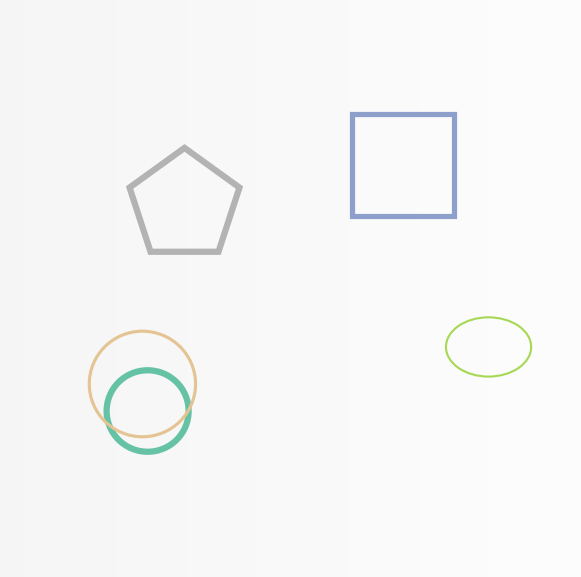[{"shape": "circle", "thickness": 3, "radius": 0.35, "center": [0.254, 0.287]}, {"shape": "square", "thickness": 2.5, "radius": 0.44, "center": [0.693, 0.713]}, {"shape": "oval", "thickness": 1, "radius": 0.37, "center": [0.841, 0.398]}, {"shape": "circle", "thickness": 1.5, "radius": 0.46, "center": [0.245, 0.334]}, {"shape": "pentagon", "thickness": 3, "radius": 0.5, "center": [0.317, 0.644]}]